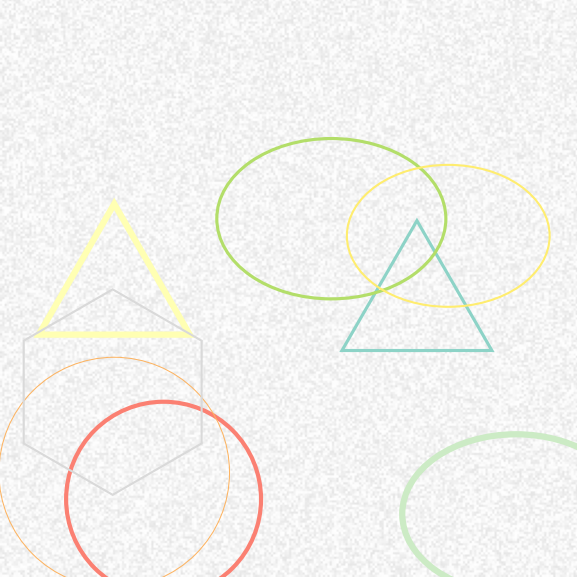[{"shape": "triangle", "thickness": 1.5, "radius": 0.75, "center": [0.722, 0.467]}, {"shape": "triangle", "thickness": 3, "radius": 0.75, "center": [0.198, 0.495]}, {"shape": "circle", "thickness": 2, "radius": 0.84, "center": [0.283, 0.135]}, {"shape": "circle", "thickness": 0.5, "radius": 1.0, "center": [0.198, 0.181]}, {"shape": "oval", "thickness": 1.5, "radius": 0.99, "center": [0.574, 0.62]}, {"shape": "hexagon", "thickness": 1, "radius": 0.89, "center": [0.195, 0.32]}, {"shape": "oval", "thickness": 3, "radius": 0.98, "center": [0.894, 0.109]}, {"shape": "oval", "thickness": 1, "radius": 0.88, "center": [0.776, 0.591]}]